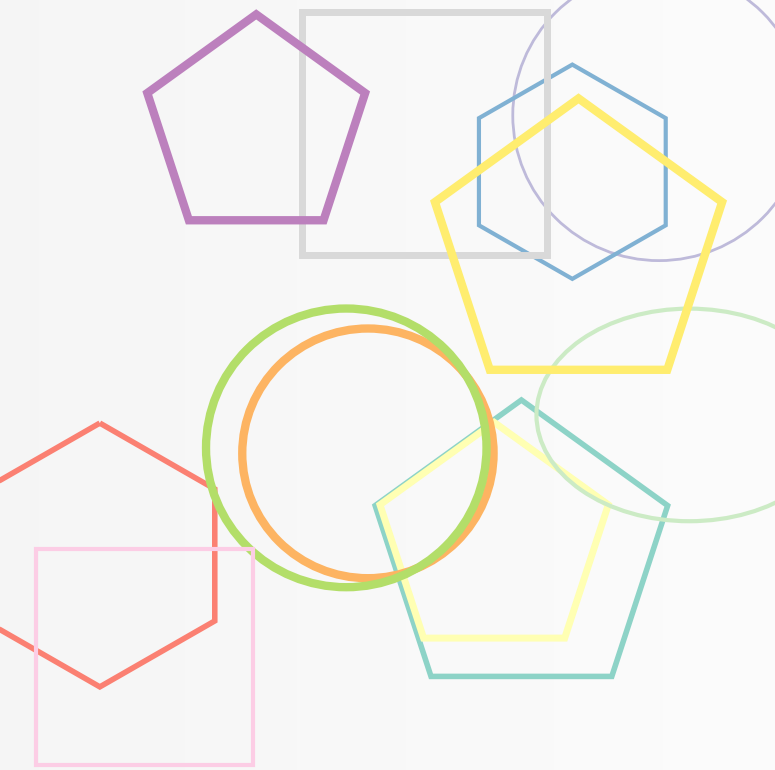[{"shape": "pentagon", "thickness": 2, "radius": 0.99, "center": [0.673, 0.282]}, {"shape": "pentagon", "thickness": 2.5, "radius": 0.77, "center": [0.638, 0.297]}, {"shape": "circle", "thickness": 1, "radius": 0.94, "center": [0.85, 0.85]}, {"shape": "hexagon", "thickness": 2, "radius": 0.86, "center": [0.129, 0.279]}, {"shape": "hexagon", "thickness": 1.5, "radius": 0.7, "center": [0.738, 0.777]}, {"shape": "circle", "thickness": 3, "radius": 0.81, "center": [0.475, 0.411]}, {"shape": "circle", "thickness": 3, "radius": 0.9, "center": [0.447, 0.418]}, {"shape": "square", "thickness": 1.5, "radius": 0.7, "center": [0.187, 0.147]}, {"shape": "square", "thickness": 2.5, "radius": 0.79, "center": [0.547, 0.826]}, {"shape": "pentagon", "thickness": 3, "radius": 0.74, "center": [0.331, 0.834]}, {"shape": "oval", "thickness": 1.5, "radius": 0.99, "center": [0.889, 0.461]}, {"shape": "pentagon", "thickness": 3, "radius": 0.97, "center": [0.746, 0.677]}]